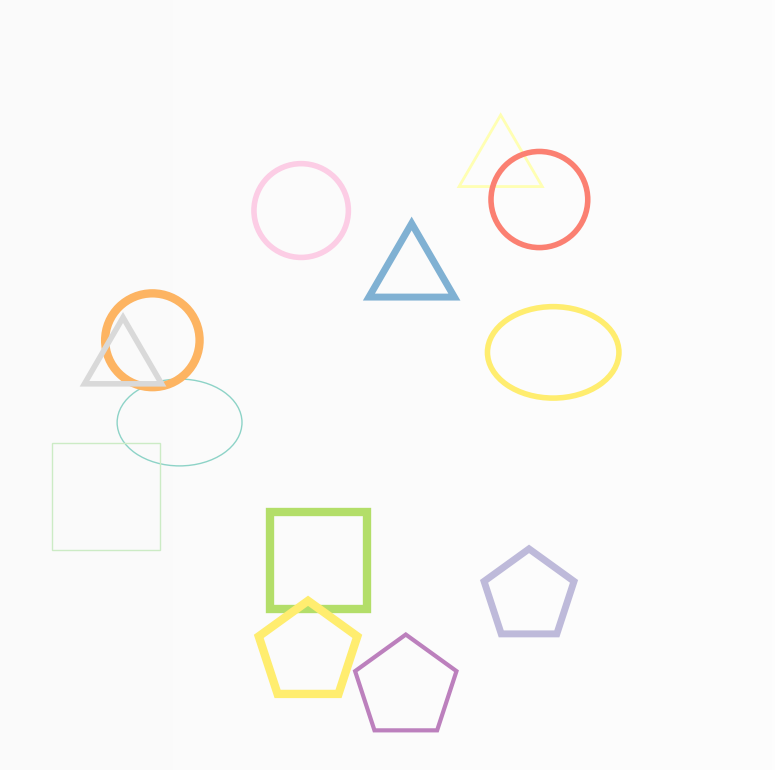[{"shape": "oval", "thickness": 0.5, "radius": 0.4, "center": [0.232, 0.451]}, {"shape": "triangle", "thickness": 1, "radius": 0.31, "center": [0.646, 0.789]}, {"shape": "pentagon", "thickness": 2.5, "radius": 0.31, "center": [0.683, 0.226]}, {"shape": "circle", "thickness": 2, "radius": 0.31, "center": [0.696, 0.741]}, {"shape": "triangle", "thickness": 2.5, "radius": 0.32, "center": [0.531, 0.646]}, {"shape": "circle", "thickness": 3, "radius": 0.3, "center": [0.197, 0.558]}, {"shape": "square", "thickness": 3, "radius": 0.31, "center": [0.411, 0.272]}, {"shape": "circle", "thickness": 2, "radius": 0.3, "center": [0.389, 0.727]}, {"shape": "triangle", "thickness": 2, "radius": 0.29, "center": [0.159, 0.53]}, {"shape": "pentagon", "thickness": 1.5, "radius": 0.34, "center": [0.524, 0.107]}, {"shape": "square", "thickness": 0.5, "radius": 0.35, "center": [0.137, 0.355]}, {"shape": "pentagon", "thickness": 3, "radius": 0.33, "center": [0.397, 0.153]}, {"shape": "oval", "thickness": 2, "radius": 0.42, "center": [0.714, 0.542]}]